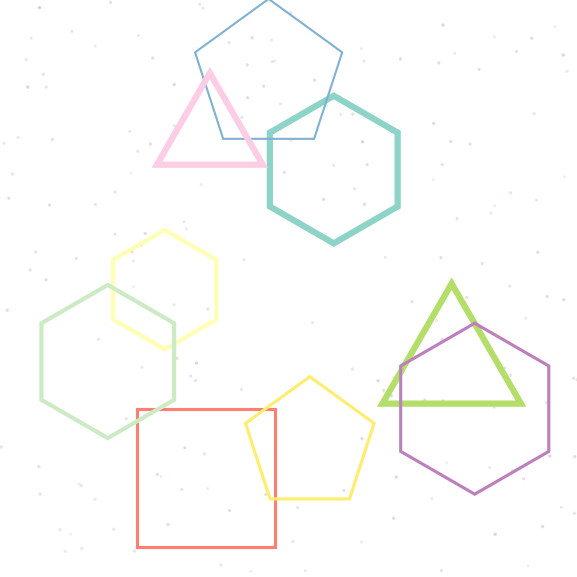[{"shape": "hexagon", "thickness": 3, "radius": 0.64, "center": [0.578, 0.706]}, {"shape": "hexagon", "thickness": 2, "radius": 0.52, "center": [0.285, 0.498]}, {"shape": "square", "thickness": 1.5, "radius": 0.6, "center": [0.357, 0.172]}, {"shape": "pentagon", "thickness": 1, "radius": 0.67, "center": [0.465, 0.867]}, {"shape": "triangle", "thickness": 3, "radius": 0.69, "center": [0.782, 0.369]}, {"shape": "triangle", "thickness": 3, "radius": 0.53, "center": [0.363, 0.767]}, {"shape": "hexagon", "thickness": 1.5, "radius": 0.74, "center": [0.822, 0.291]}, {"shape": "hexagon", "thickness": 2, "radius": 0.66, "center": [0.187, 0.373]}, {"shape": "pentagon", "thickness": 1.5, "radius": 0.59, "center": [0.536, 0.23]}]